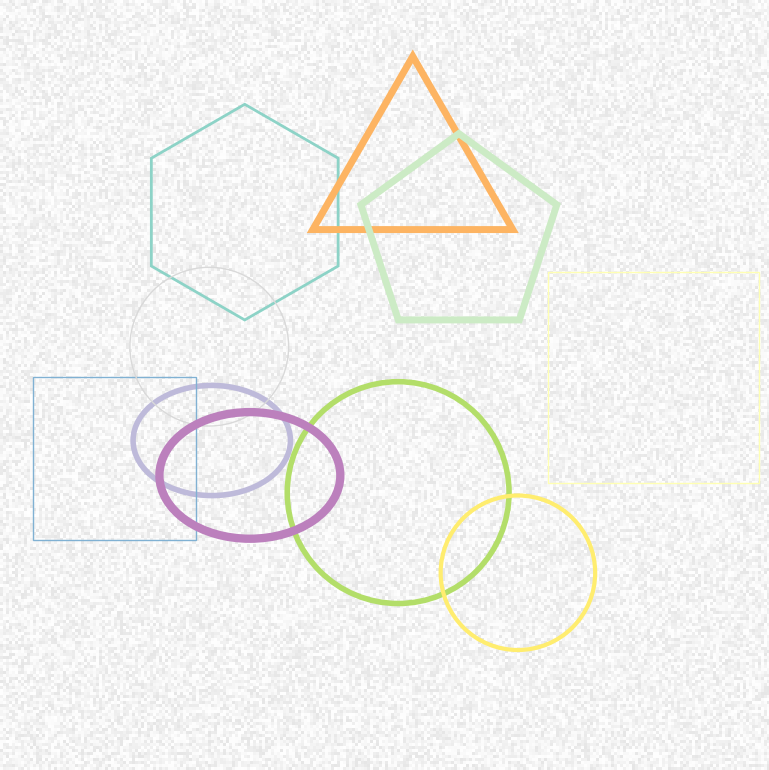[{"shape": "hexagon", "thickness": 1, "radius": 0.7, "center": [0.318, 0.725]}, {"shape": "square", "thickness": 0.5, "radius": 0.69, "center": [0.848, 0.51]}, {"shape": "oval", "thickness": 2, "radius": 0.51, "center": [0.275, 0.428]}, {"shape": "square", "thickness": 0.5, "radius": 0.53, "center": [0.149, 0.404]}, {"shape": "triangle", "thickness": 2.5, "radius": 0.75, "center": [0.536, 0.777]}, {"shape": "circle", "thickness": 2, "radius": 0.72, "center": [0.517, 0.36]}, {"shape": "circle", "thickness": 0.5, "radius": 0.52, "center": [0.272, 0.55]}, {"shape": "oval", "thickness": 3, "radius": 0.59, "center": [0.325, 0.383]}, {"shape": "pentagon", "thickness": 2.5, "radius": 0.67, "center": [0.596, 0.693]}, {"shape": "circle", "thickness": 1.5, "radius": 0.5, "center": [0.673, 0.256]}]